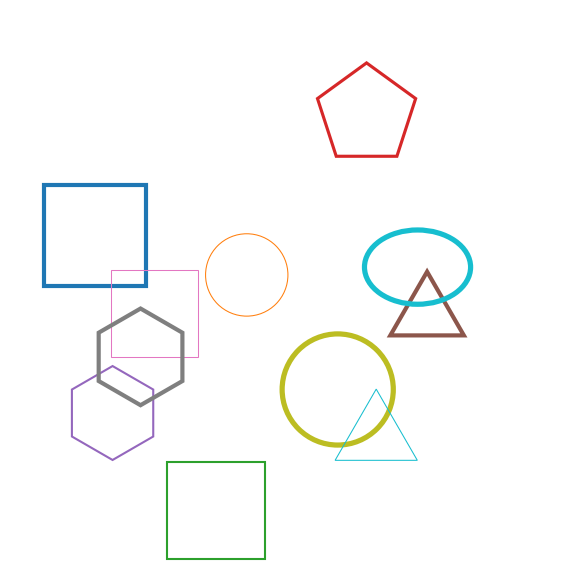[{"shape": "square", "thickness": 2, "radius": 0.44, "center": [0.165, 0.591]}, {"shape": "circle", "thickness": 0.5, "radius": 0.36, "center": [0.427, 0.523]}, {"shape": "square", "thickness": 1, "radius": 0.42, "center": [0.374, 0.115]}, {"shape": "pentagon", "thickness": 1.5, "radius": 0.45, "center": [0.635, 0.801]}, {"shape": "hexagon", "thickness": 1, "radius": 0.41, "center": [0.195, 0.284]}, {"shape": "triangle", "thickness": 2, "radius": 0.37, "center": [0.74, 0.455]}, {"shape": "square", "thickness": 0.5, "radius": 0.38, "center": [0.267, 0.456]}, {"shape": "hexagon", "thickness": 2, "radius": 0.42, "center": [0.243, 0.381]}, {"shape": "circle", "thickness": 2.5, "radius": 0.48, "center": [0.585, 0.325]}, {"shape": "oval", "thickness": 2.5, "radius": 0.46, "center": [0.723, 0.537]}, {"shape": "triangle", "thickness": 0.5, "radius": 0.41, "center": [0.651, 0.243]}]